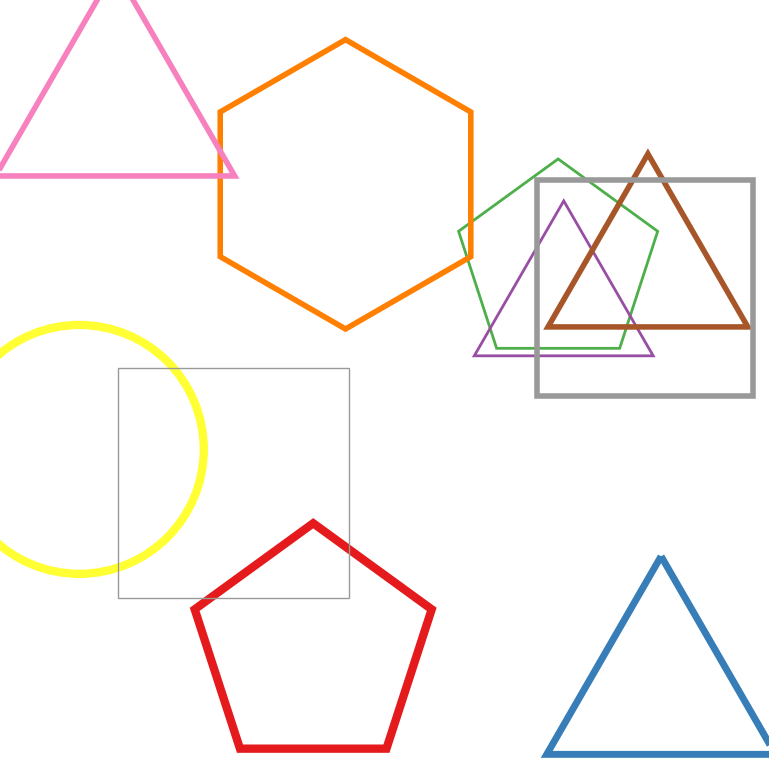[{"shape": "pentagon", "thickness": 3, "radius": 0.81, "center": [0.407, 0.159]}, {"shape": "triangle", "thickness": 2.5, "radius": 0.86, "center": [0.859, 0.106]}, {"shape": "pentagon", "thickness": 1, "radius": 0.68, "center": [0.725, 0.658]}, {"shape": "triangle", "thickness": 1, "radius": 0.67, "center": [0.732, 0.605]}, {"shape": "hexagon", "thickness": 2, "radius": 0.94, "center": [0.449, 0.761]}, {"shape": "circle", "thickness": 3, "radius": 0.81, "center": [0.103, 0.416]}, {"shape": "triangle", "thickness": 2, "radius": 0.75, "center": [0.841, 0.65]}, {"shape": "triangle", "thickness": 2, "radius": 0.9, "center": [0.15, 0.861]}, {"shape": "square", "thickness": 2, "radius": 0.7, "center": [0.838, 0.626]}, {"shape": "square", "thickness": 0.5, "radius": 0.75, "center": [0.303, 0.373]}]